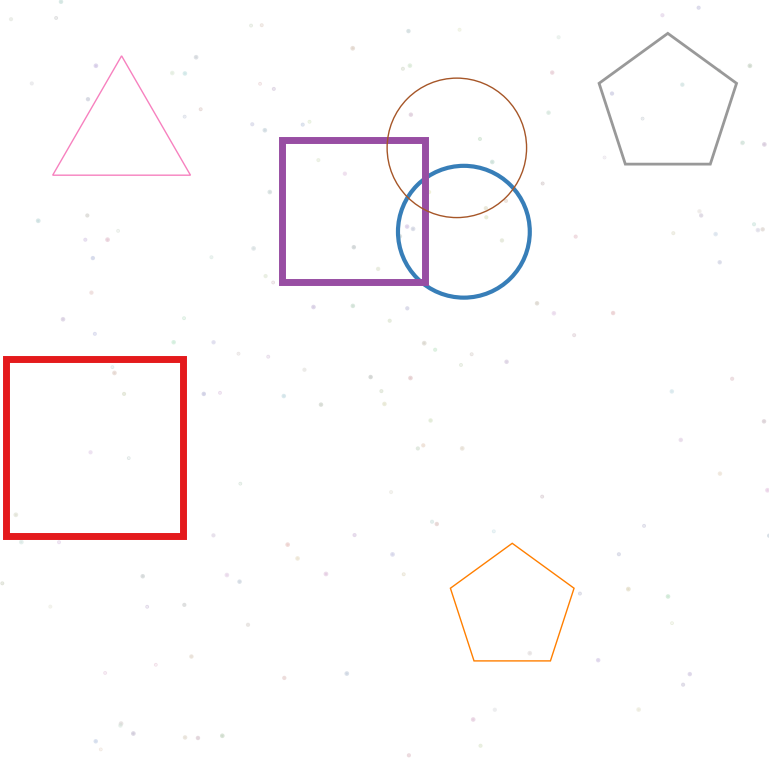[{"shape": "square", "thickness": 2.5, "radius": 0.58, "center": [0.123, 0.419]}, {"shape": "circle", "thickness": 1.5, "radius": 0.43, "center": [0.602, 0.699]}, {"shape": "square", "thickness": 2.5, "radius": 0.46, "center": [0.459, 0.726]}, {"shape": "pentagon", "thickness": 0.5, "radius": 0.42, "center": [0.665, 0.21]}, {"shape": "circle", "thickness": 0.5, "radius": 0.45, "center": [0.593, 0.808]}, {"shape": "triangle", "thickness": 0.5, "radius": 0.52, "center": [0.158, 0.824]}, {"shape": "pentagon", "thickness": 1, "radius": 0.47, "center": [0.867, 0.863]}]